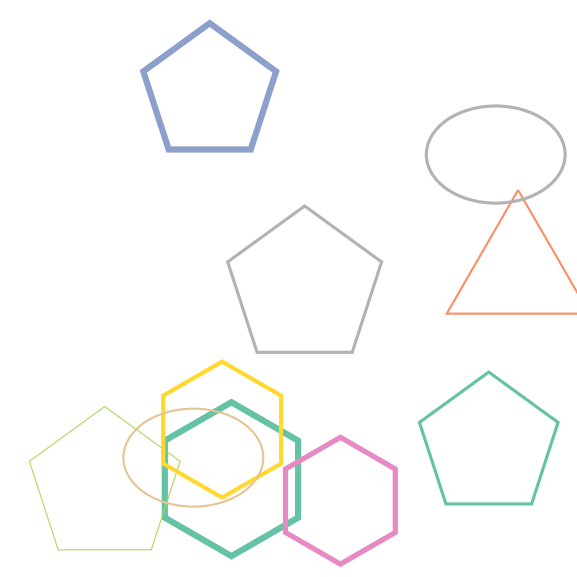[{"shape": "pentagon", "thickness": 1.5, "radius": 0.63, "center": [0.846, 0.229]}, {"shape": "hexagon", "thickness": 3, "radius": 0.67, "center": [0.401, 0.169]}, {"shape": "triangle", "thickness": 1, "radius": 0.71, "center": [0.897, 0.527]}, {"shape": "pentagon", "thickness": 3, "radius": 0.6, "center": [0.363, 0.838]}, {"shape": "hexagon", "thickness": 2.5, "radius": 0.55, "center": [0.589, 0.132]}, {"shape": "pentagon", "thickness": 0.5, "radius": 0.69, "center": [0.181, 0.158]}, {"shape": "hexagon", "thickness": 2, "radius": 0.59, "center": [0.385, 0.255]}, {"shape": "oval", "thickness": 1, "radius": 0.61, "center": [0.335, 0.207]}, {"shape": "pentagon", "thickness": 1.5, "radius": 0.7, "center": [0.528, 0.502]}, {"shape": "oval", "thickness": 1.5, "radius": 0.6, "center": [0.858, 0.732]}]